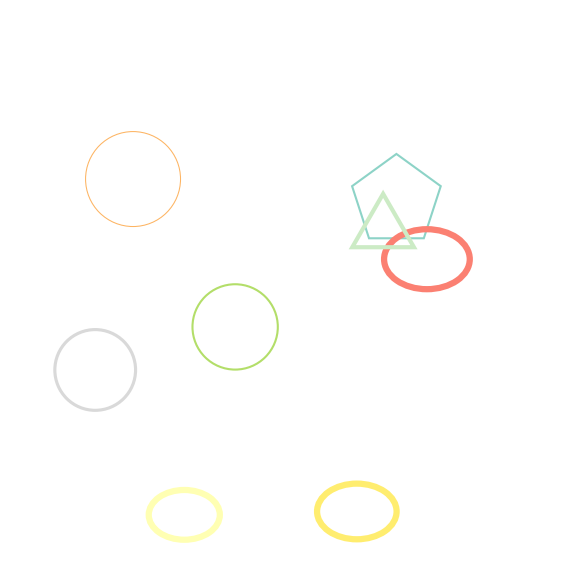[{"shape": "pentagon", "thickness": 1, "radius": 0.4, "center": [0.686, 0.652]}, {"shape": "oval", "thickness": 3, "radius": 0.31, "center": [0.319, 0.108]}, {"shape": "oval", "thickness": 3, "radius": 0.37, "center": [0.739, 0.55]}, {"shape": "circle", "thickness": 0.5, "radius": 0.41, "center": [0.23, 0.689]}, {"shape": "circle", "thickness": 1, "radius": 0.37, "center": [0.407, 0.433]}, {"shape": "circle", "thickness": 1.5, "radius": 0.35, "center": [0.165, 0.359]}, {"shape": "triangle", "thickness": 2, "radius": 0.31, "center": [0.663, 0.602]}, {"shape": "oval", "thickness": 3, "radius": 0.34, "center": [0.618, 0.114]}]